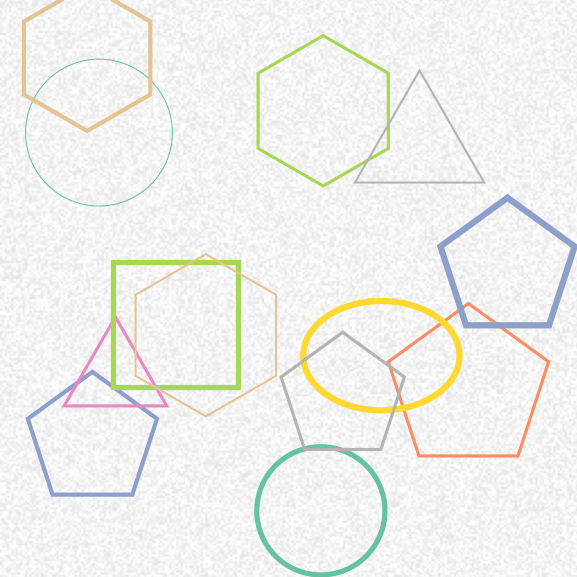[{"shape": "circle", "thickness": 0.5, "radius": 0.64, "center": [0.171, 0.77]}, {"shape": "circle", "thickness": 2.5, "radius": 0.55, "center": [0.556, 0.115]}, {"shape": "pentagon", "thickness": 1.5, "radius": 0.73, "center": [0.811, 0.328]}, {"shape": "pentagon", "thickness": 3, "radius": 0.61, "center": [0.879, 0.535]}, {"shape": "pentagon", "thickness": 2, "radius": 0.59, "center": [0.16, 0.238]}, {"shape": "triangle", "thickness": 1.5, "radius": 0.51, "center": [0.2, 0.348]}, {"shape": "hexagon", "thickness": 1.5, "radius": 0.65, "center": [0.56, 0.807]}, {"shape": "square", "thickness": 2.5, "radius": 0.54, "center": [0.304, 0.437]}, {"shape": "oval", "thickness": 3, "radius": 0.68, "center": [0.66, 0.383]}, {"shape": "hexagon", "thickness": 2, "radius": 0.63, "center": [0.151, 0.899]}, {"shape": "hexagon", "thickness": 1, "radius": 0.7, "center": [0.356, 0.419]}, {"shape": "triangle", "thickness": 1, "radius": 0.65, "center": [0.727, 0.748]}, {"shape": "pentagon", "thickness": 1.5, "radius": 0.56, "center": [0.594, 0.312]}]